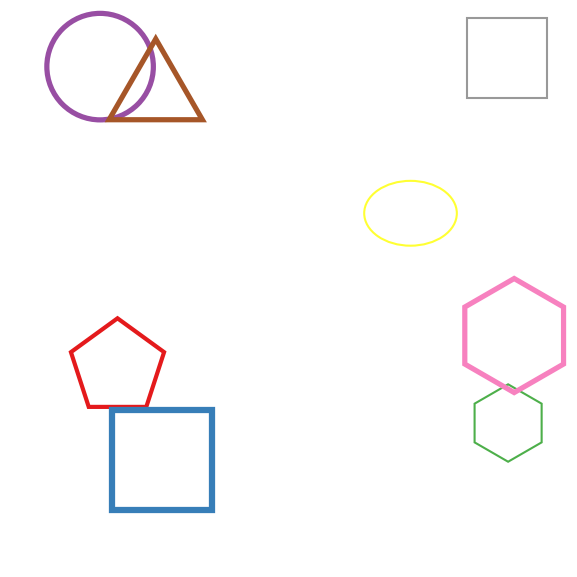[{"shape": "pentagon", "thickness": 2, "radius": 0.42, "center": [0.203, 0.363]}, {"shape": "square", "thickness": 3, "radius": 0.43, "center": [0.281, 0.203]}, {"shape": "hexagon", "thickness": 1, "radius": 0.34, "center": [0.88, 0.267]}, {"shape": "circle", "thickness": 2.5, "radius": 0.46, "center": [0.173, 0.884]}, {"shape": "oval", "thickness": 1, "radius": 0.4, "center": [0.711, 0.63]}, {"shape": "triangle", "thickness": 2.5, "radius": 0.47, "center": [0.27, 0.838]}, {"shape": "hexagon", "thickness": 2.5, "radius": 0.49, "center": [0.89, 0.418]}, {"shape": "square", "thickness": 1, "radius": 0.35, "center": [0.878, 0.899]}]